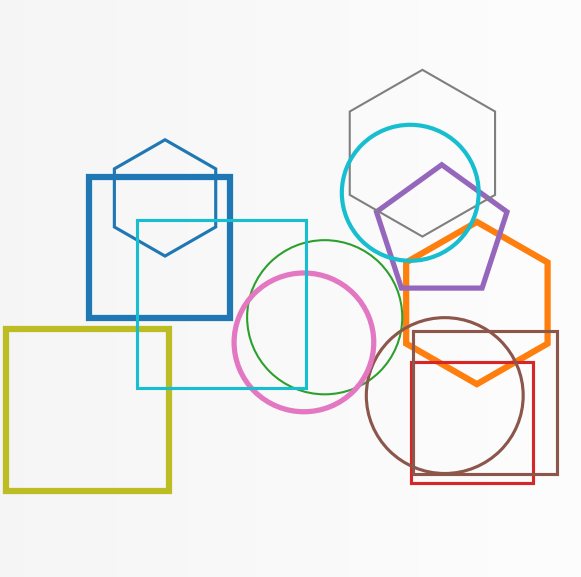[{"shape": "square", "thickness": 3, "radius": 0.61, "center": [0.274, 0.571]}, {"shape": "hexagon", "thickness": 1.5, "radius": 0.5, "center": [0.284, 0.656]}, {"shape": "hexagon", "thickness": 3, "radius": 0.7, "center": [0.82, 0.474]}, {"shape": "circle", "thickness": 1, "radius": 0.67, "center": [0.559, 0.45]}, {"shape": "square", "thickness": 1.5, "radius": 0.52, "center": [0.812, 0.268]}, {"shape": "pentagon", "thickness": 2.5, "radius": 0.59, "center": [0.76, 0.596]}, {"shape": "square", "thickness": 1.5, "radius": 0.62, "center": [0.834, 0.302]}, {"shape": "circle", "thickness": 1.5, "radius": 0.67, "center": [0.765, 0.314]}, {"shape": "circle", "thickness": 2.5, "radius": 0.6, "center": [0.523, 0.406]}, {"shape": "hexagon", "thickness": 1, "radius": 0.72, "center": [0.727, 0.734]}, {"shape": "square", "thickness": 3, "radius": 0.7, "center": [0.151, 0.289]}, {"shape": "circle", "thickness": 2, "radius": 0.59, "center": [0.706, 0.665]}, {"shape": "square", "thickness": 1.5, "radius": 0.73, "center": [0.381, 0.473]}]